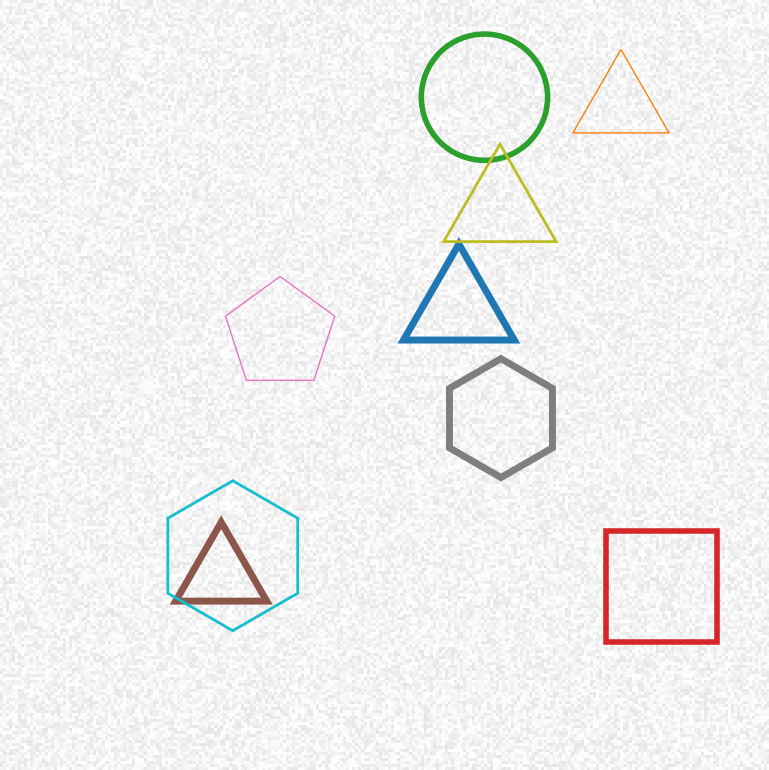[{"shape": "triangle", "thickness": 2.5, "radius": 0.42, "center": [0.596, 0.6]}, {"shape": "triangle", "thickness": 0.5, "radius": 0.36, "center": [0.806, 0.864]}, {"shape": "circle", "thickness": 2, "radius": 0.41, "center": [0.629, 0.874]}, {"shape": "square", "thickness": 2, "radius": 0.36, "center": [0.859, 0.238]}, {"shape": "triangle", "thickness": 2.5, "radius": 0.34, "center": [0.287, 0.253]}, {"shape": "pentagon", "thickness": 0.5, "radius": 0.37, "center": [0.364, 0.566]}, {"shape": "hexagon", "thickness": 2.5, "radius": 0.39, "center": [0.651, 0.457]}, {"shape": "triangle", "thickness": 1, "radius": 0.42, "center": [0.649, 0.728]}, {"shape": "hexagon", "thickness": 1, "radius": 0.49, "center": [0.302, 0.278]}]